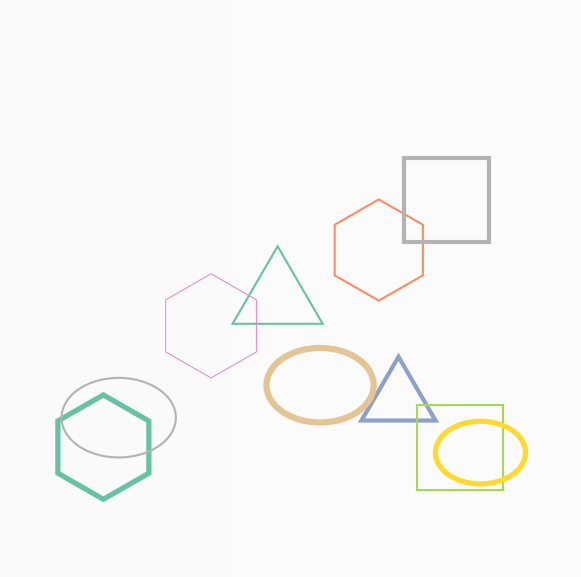[{"shape": "hexagon", "thickness": 2.5, "radius": 0.45, "center": [0.178, 0.225]}, {"shape": "triangle", "thickness": 1, "radius": 0.45, "center": [0.478, 0.483]}, {"shape": "hexagon", "thickness": 1, "radius": 0.44, "center": [0.652, 0.566]}, {"shape": "triangle", "thickness": 2, "radius": 0.37, "center": [0.686, 0.308]}, {"shape": "hexagon", "thickness": 0.5, "radius": 0.45, "center": [0.363, 0.435]}, {"shape": "square", "thickness": 1, "radius": 0.37, "center": [0.791, 0.224]}, {"shape": "oval", "thickness": 2.5, "radius": 0.39, "center": [0.827, 0.215]}, {"shape": "oval", "thickness": 3, "radius": 0.46, "center": [0.551, 0.332]}, {"shape": "oval", "thickness": 1, "radius": 0.49, "center": [0.204, 0.276]}, {"shape": "square", "thickness": 2, "radius": 0.37, "center": [0.768, 0.653]}]